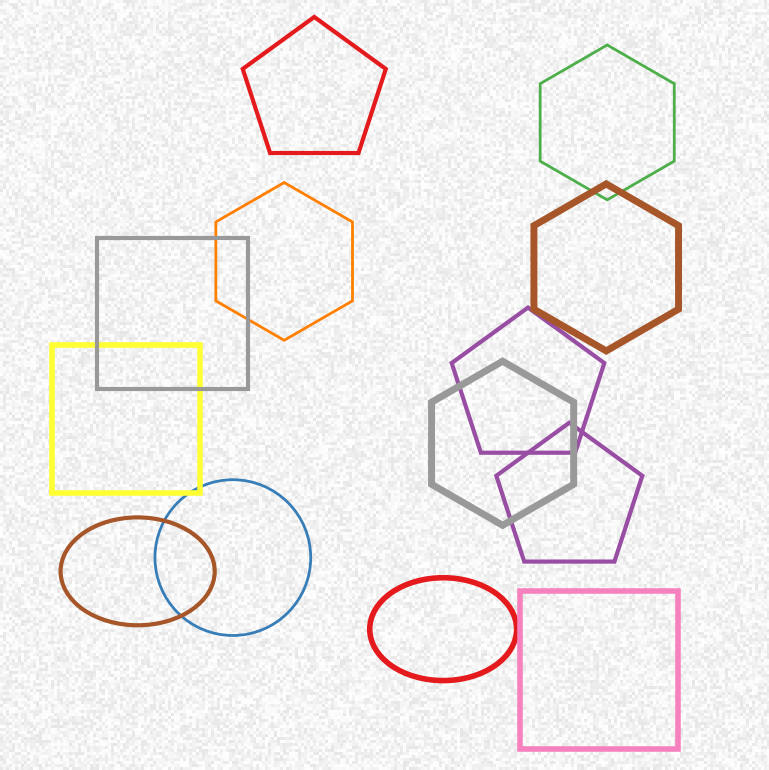[{"shape": "pentagon", "thickness": 1.5, "radius": 0.49, "center": [0.408, 0.88]}, {"shape": "oval", "thickness": 2, "radius": 0.48, "center": [0.576, 0.183]}, {"shape": "circle", "thickness": 1, "radius": 0.51, "center": [0.302, 0.276]}, {"shape": "hexagon", "thickness": 1, "radius": 0.5, "center": [0.789, 0.841]}, {"shape": "pentagon", "thickness": 1.5, "radius": 0.52, "center": [0.686, 0.496]}, {"shape": "pentagon", "thickness": 1.5, "radius": 0.5, "center": [0.739, 0.351]}, {"shape": "hexagon", "thickness": 1, "radius": 0.51, "center": [0.369, 0.661]}, {"shape": "square", "thickness": 2, "radius": 0.48, "center": [0.164, 0.456]}, {"shape": "oval", "thickness": 1.5, "radius": 0.5, "center": [0.179, 0.258]}, {"shape": "hexagon", "thickness": 2.5, "radius": 0.54, "center": [0.787, 0.653]}, {"shape": "square", "thickness": 2, "radius": 0.51, "center": [0.777, 0.13]}, {"shape": "square", "thickness": 1.5, "radius": 0.49, "center": [0.224, 0.593]}, {"shape": "hexagon", "thickness": 2.5, "radius": 0.53, "center": [0.653, 0.424]}]